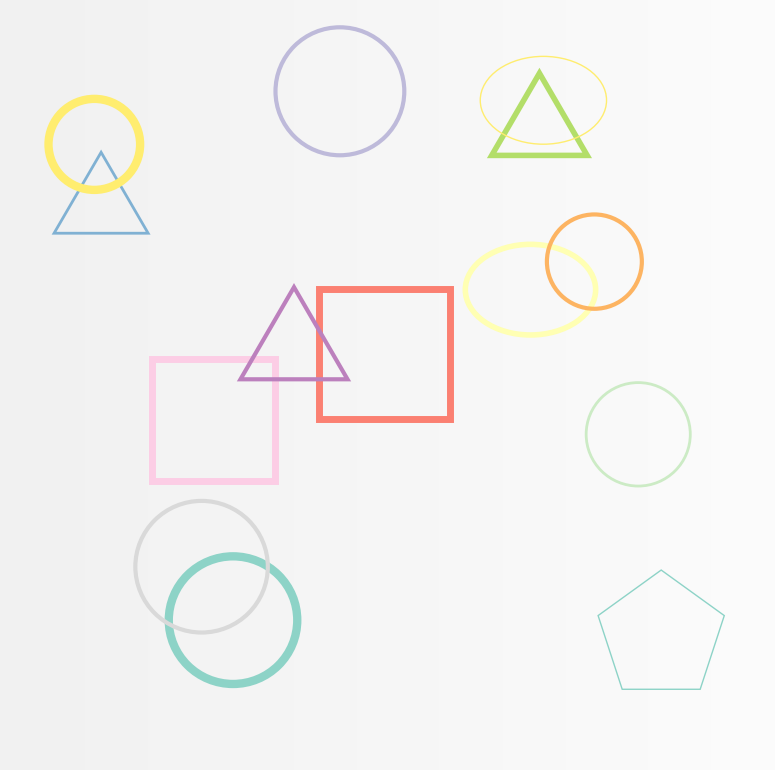[{"shape": "circle", "thickness": 3, "radius": 0.41, "center": [0.301, 0.195]}, {"shape": "pentagon", "thickness": 0.5, "radius": 0.43, "center": [0.853, 0.174]}, {"shape": "oval", "thickness": 2, "radius": 0.42, "center": [0.684, 0.624]}, {"shape": "circle", "thickness": 1.5, "radius": 0.42, "center": [0.439, 0.881]}, {"shape": "square", "thickness": 2.5, "radius": 0.42, "center": [0.497, 0.54]}, {"shape": "triangle", "thickness": 1, "radius": 0.35, "center": [0.13, 0.732]}, {"shape": "circle", "thickness": 1.5, "radius": 0.31, "center": [0.767, 0.66]}, {"shape": "triangle", "thickness": 2, "radius": 0.36, "center": [0.696, 0.834]}, {"shape": "square", "thickness": 2.5, "radius": 0.4, "center": [0.276, 0.455]}, {"shape": "circle", "thickness": 1.5, "radius": 0.43, "center": [0.26, 0.264]}, {"shape": "triangle", "thickness": 1.5, "radius": 0.4, "center": [0.379, 0.547]}, {"shape": "circle", "thickness": 1, "radius": 0.34, "center": [0.824, 0.436]}, {"shape": "oval", "thickness": 0.5, "radius": 0.41, "center": [0.701, 0.87]}, {"shape": "circle", "thickness": 3, "radius": 0.3, "center": [0.122, 0.812]}]